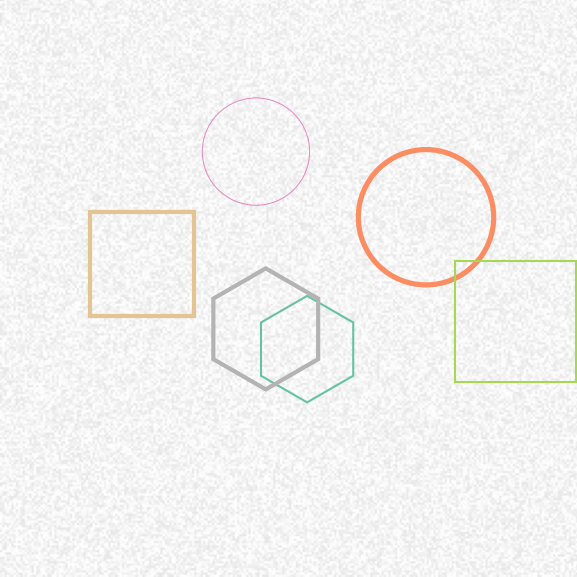[{"shape": "hexagon", "thickness": 1, "radius": 0.46, "center": [0.532, 0.395]}, {"shape": "circle", "thickness": 2.5, "radius": 0.59, "center": [0.738, 0.623]}, {"shape": "circle", "thickness": 0.5, "radius": 0.46, "center": [0.443, 0.737]}, {"shape": "square", "thickness": 1, "radius": 0.52, "center": [0.893, 0.443]}, {"shape": "square", "thickness": 2, "radius": 0.45, "center": [0.246, 0.542]}, {"shape": "hexagon", "thickness": 2, "radius": 0.52, "center": [0.46, 0.43]}]